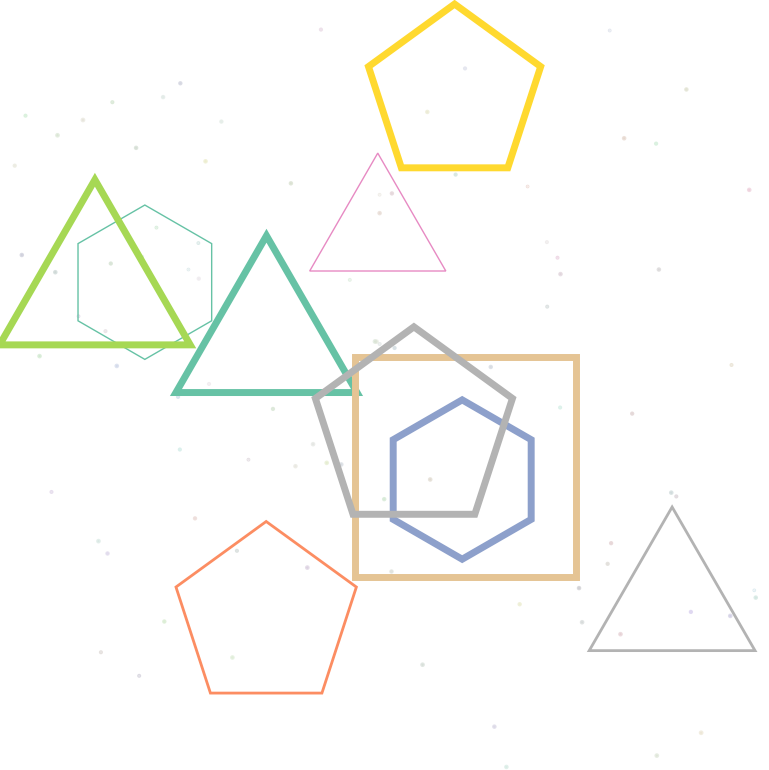[{"shape": "triangle", "thickness": 2.5, "radius": 0.68, "center": [0.346, 0.558]}, {"shape": "hexagon", "thickness": 0.5, "radius": 0.5, "center": [0.188, 0.633]}, {"shape": "pentagon", "thickness": 1, "radius": 0.62, "center": [0.346, 0.2]}, {"shape": "hexagon", "thickness": 2.5, "radius": 0.52, "center": [0.6, 0.377]}, {"shape": "triangle", "thickness": 0.5, "radius": 0.51, "center": [0.491, 0.699]}, {"shape": "triangle", "thickness": 2.5, "radius": 0.71, "center": [0.123, 0.624]}, {"shape": "pentagon", "thickness": 2.5, "radius": 0.59, "center": [0.59, 0.877]}, {"shape": "square", "thickness": 2.5, "radius": 0.72, "center": [0.605, 0.393]}, {"shape": "triangle", "thickness": 1, "radius": 0.62, "center": [0.873, 0.217]}, {"shape": "pentagon", "thickness": 2.5, "radius": 0.67, "center": [0.538, 0.441]}]